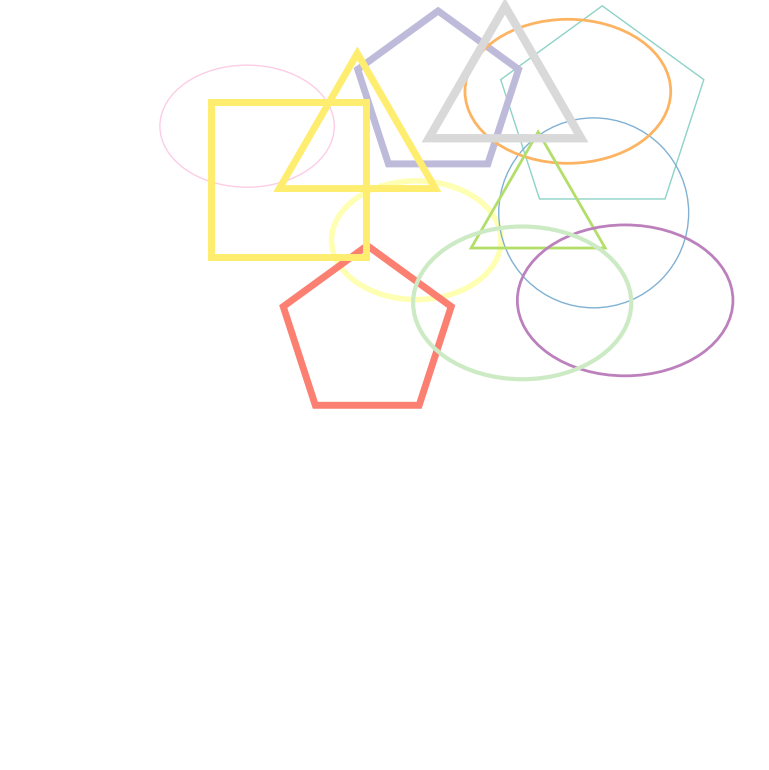[{"shape": "pentagon", "thickness": 0.5, "radius": 0.69, "center": [0.782, 0.854]}, {"shape": "oval", "thickness": 2, "radius": 0.55, "center": [0.541, 0.688]}, {"shape": "pentagon", "thickness": 2.5, "radius": 0.55, "center": [0.569, 0.876]}, {"shape": "pentagon", "thickness": 2.5, "radius": 0.57, "center": [0.477, 0.566]}, {"shape": "circle", "thickness": 0.5, "radius": 0.62, "center": [0.771, 0.724]}, {"shape": "oval", "thickness": 1, "radius": 0.67, "center": [0.737, 0.881]}, {"shape": "triangle", "thickness": 1, "radius": 0.5, "center": [0.699, 0.728]}, {"shape": "oval", "thickness": 0.5, "radius": 0.57, "center": [0.321, 0.836]}, {"shape": "triangle", "thickness": 3, "radius": 0.57, "center": [0.656, 0.878]}, {"shape": "oval", "thickness": 1, "radius": 0.7, "center": [0.812, 0.61]}, {"shape": "oval", "thickness": 1.5, "radius": 0.71, "center": [0.678, 0.607]}, {"shape": "triangle", "thickness": 2.5, "radius": 0.58, "center": [0.464, 0.814]}, {"shape": "square", "thickness": 2.5, "radius": 0.5, "center": [0.375, 0.767]}]